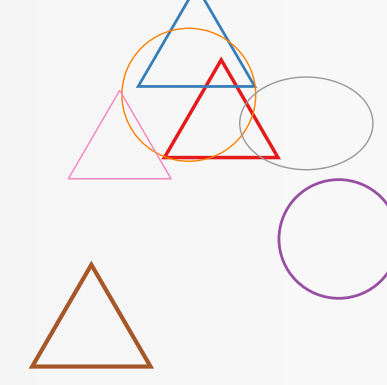[{"shape": "triangle", "thickness": 2.5, "radius": 0.85, "center": [0.571, 0.675]}, {"shape": "triangle", "thickness": 2, "radius": 0.87, "center": [0.507, 0.862]}, {"shape": "circle", "thickness": 2, "radius": 0.77, "center": [0.874, 0.379]}, {"shape": "circle", "thickness": 1, "radius": 0.86, "center": [0.487, 0.754]}, {"shape": "triangle", "thickness": 3, "radius": 0.88, "center": [0.236, 0.136]}, {"shape": "triangle", "thickness": 1, "radius": 0.77, "center": [0.309, 0.612]}, {"shape": "oval", "thickness": 1, "radius": 0.86, "center": [0.791, 0.68]}]